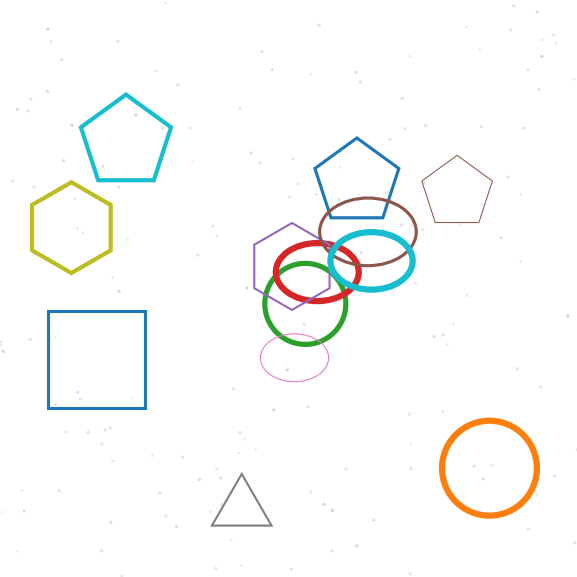[{"shape": "square", "thickness": 1.5, "radius": 0.42, "center": [0.167, 0.377]}, {"shape": "pentagon", "thickness": 1.5, "radius": 0.38, "center": [0.618, 0.684]}, {"shape": "circle", "thickness": 3, "radius": 0.41, "center": [0.848, 0.188]}, {"shape": "circle", "thickness": 2.5, "radius": 0.35, "center": [0.529, 0.473]}, {"shape": "oval", "thickness": 3, "radius": 0.36, "center": [0.549, 0.528]}, {"shape": "hexagon", "thickness": 1, "radius": 0.38, "center": [0.505, 0.538]}, {"shape": "pentagon", "thickness": 0.5, "radius": 0.32, "center": [0.791, 0.666]}, {"shape": "oval", "thickness": 1.5, "radius": 0.42, "center": [0.637, 0.598]}, {"shape": "oval", "thickness": 0.5, "radius": 0.3, "center": [0.51, 0.38]}, {"shape": "triangle", "thickness": 1, "radius": 0.3, "center": [0.419, 0.119]}, {"shape": "hexagon", "thickness": 2, "radius": 0.39, "center": [0.124, 0.605]}, {"shape": "pentagon", "thickness": 2, "radius": 0.41, "center": [0.218, 0.753]}, {"shape": "oval", "thickness": 3, "radius": 0.36, "center": [0.643, 0.547]}]